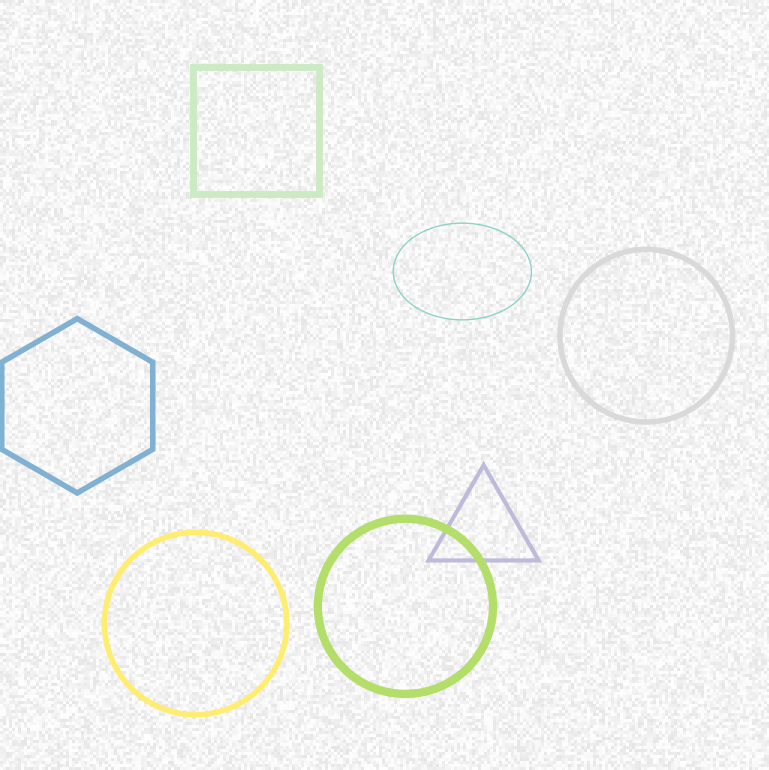[{"shape": "oval", "thickness": 0.5, "radius": 0.45, "center": [0.6, 0.647]}, {"shape": "triangle", "thickness": 1.5, "radius": 0.41, "center": [0.628, 0.313]}, {"shape": "hexagon", "thickness": 2, "radius": 0.57, "center": [0.1, 0.473]}, {"shape": "circle", "thickness": 3, "radius": 0.57, "center": [0.527, 0.213]}, {"shape": "circle", "thickness": 2, "radius": 0.56, "center": [0.839, 0.564]}, {"shape": "square", "thickness": 2.5, "radius": 0.41, "center": [0.332, 0.831]}, {"shape": "circle", "thickness": 2, "radius": 0.59, "center": [0.254, 0.19]}]